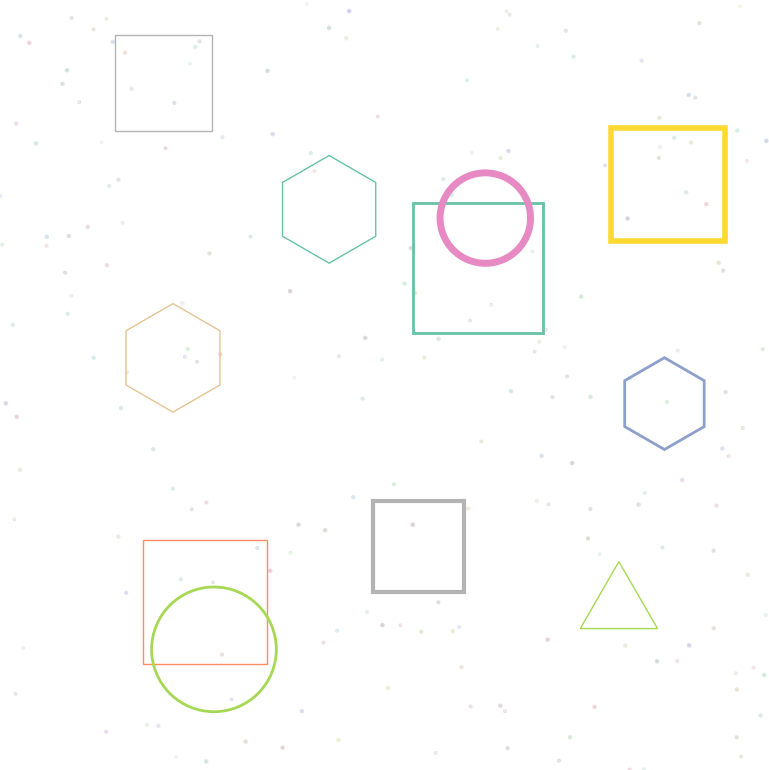[{"shape": "square", "thickness": 1, "radius": 0.42, "center": [0.621, 0.652]}, {"shape": "hexagon", "thickness": 0.5, "radius": 0.35, "center": [0.427, 0.728]}, {"shape": "square", "thickness": 0.5, "radius": 0.4, "center": [0.267, 0.218]}, {"shape": "hexagon", "thickness": 1, "radius": 0.3, "center": [0.863, 0.476]}, {"shape": "circle", "thickness": 2.5, "radius": 0.29, "center": [0.63, 0.717]}, {"shape": "circle", "thickness": 1, "radius": 0.4, "center": [0.278, 0.157]}, {"shape": "triangle", "thickness": 0.5, "radius": 0.29, "center": [0.804, 0.213]}, {"shape": "square", "thickness": 2, "radius": 0.37, "center": [0.868, 0.76]}, {"shape": "hexagon", "thickness": 0.5, "radius": 0.35, "center": [0.225, 0.535]}, {"shape": "square", "thickness": 1.5, "radius": 0.3, "center": [0.544, 0.29]}, {"shape": "square", "thickness": 0.5, "radius": 0.31, "center": [0.213, 0.892]}]